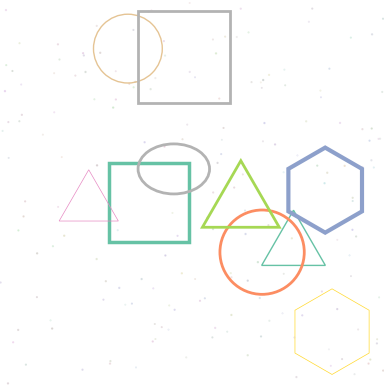[{"shape": "square", "thickness": 2.5, "radius": 0.52, "center": [0.387, 0.474]}, {"shape": "triangle", "thickness": 1, "radius": 0.48, "center": [0.762, 0.358]}, {"shape": "circle", "thickness": 2, "radius": 0.55, "center": [0.681, 0.345]}, {"shape": "hexagon", "thickness": 3, "radius": 0.55, "center": [0.845, 0.506]}, {"shape": "triangle", "thickness": 0.5, "radius": 0.44, "center": [0.23, 0.47]}, {"shape": "triangle", "thickness": 2, "radius": 0.58, "center": [0.626, 0.467]}, {"shape": "hexagon", "thickness": 0.5, "radius": 0.56, "center": [0.862, 0.139]}, {"shape": "circle", "thickness": 1, "radius": 0.45, "center": [0.332, 0.874]}, {"shape": "oval", "thickness": 2, "radius": 0.46, "center": [0.451, 0.561]}, {"shape": "square", "thickness": 2, "radius": 0.6, "center": [0.477, 0.851]}]